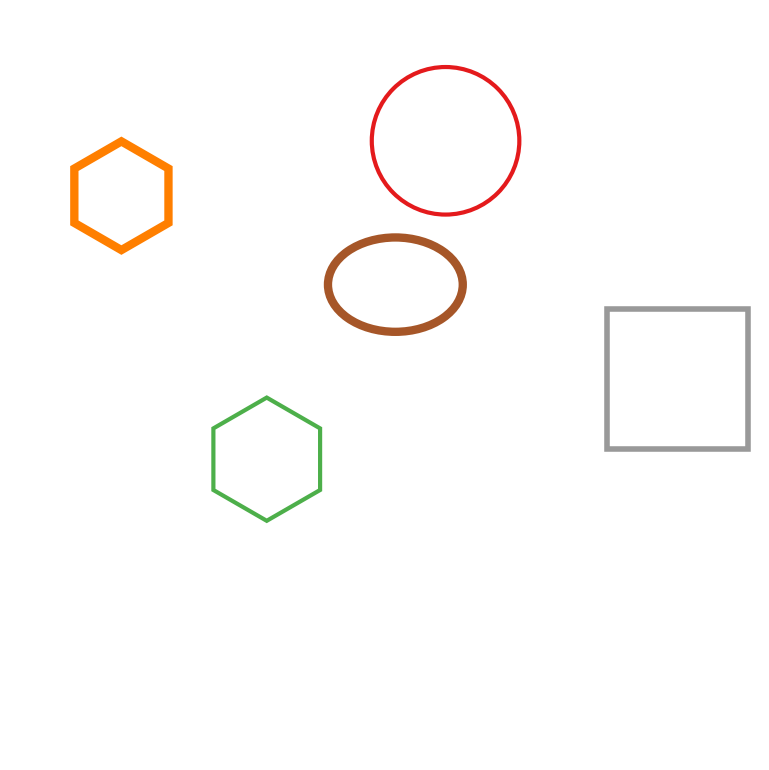[{"shape": "circle", "thickness": 1.5, "radius": 0.48, "center": [0.579, 0.817]}, {"shape": "hexagon", "thickness": 1.5, "radius": 0.4, "center": [0.346, 0.404]}, {"shape": "hexagon", "thickness": 3, "radius": 0.35, "center": [0.158, 0.746]}, {"shape": "oval", "thickness": 3, "radius": 0.44, "center": [0.513, 0.63]}, {"shape": "square", "thickness": 2, "radius": 0.46, "center": [0.88, 0.508]}]